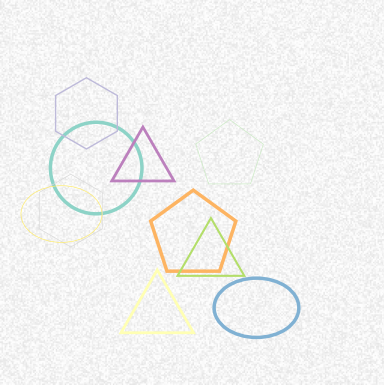[{"shape": "circle", "thickness": 2.5, "radius": 0.59, "center": [0.25, 0.564]}, {"shape": "triangle", "thickness": 2, "radius": 0.54, "center": [0.408, 0.19]}, {"shape": "hexagon", "thickness": 1, "radius": 0.46, "center": [0.225, 0.706]}, {"shape": "oval", "thickness": 2.5, "radius": 0.55, "center": [0.666, 0.201]}, {"shape": "pentagon", "thickness": 2.5, "radius": 0.58, "center": [0.502, 0.39]}, {"shape": "triangle", "thickness": 1.5, "radius": 0.5, "center": [0.548, 0.334]}, {"shape": "hexagon", "thickness": 0.5, "radius": 0.47, "center": [0.184, 0.453]}, {"shape": "triangle", "thickness": 2, "radius": 0.47, "center": [0.371, 0.577]}, {"shape": "pentagon", "thickness": 0.5, "radius": 0.46, "center": [0.596, 0.597]}, {"shape": "oval", "thickness": 0.5, "radius": 0.53, "center": [0.16, 0.444]}]